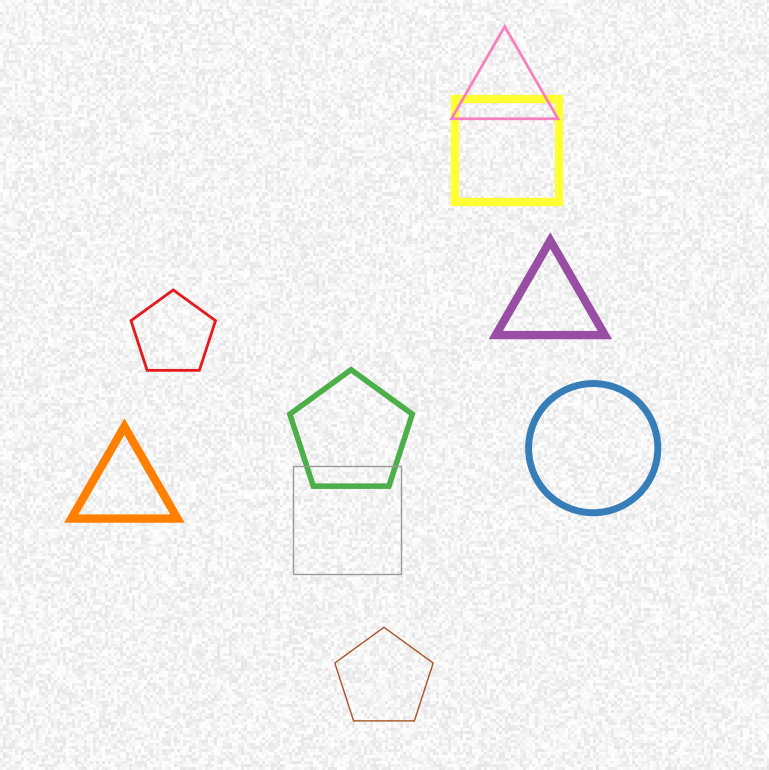[{"shape": "pentagon", "thickness": 1, "radius": 0.29, "center": [0.225, 0.566]}, {"shape": "circle", "thickness": 2.5, "radius": 0.42, "center": [0.77, 0.418]}, {"shape": "pentagon", "thickness": 2, "radius": 0.42, "center": [0.456, 0.436]}, {"shape": "triangle", "thickness": 3, "radius": 0.41, "center": [0.715, 0.606]}, {"shape": "triangle", "thickness": 3, "radius": 0.4, "center": [0.162, 0.366]}, {"shape": "square", "thickness": 3, "radius": 0.33, "center": [0.658, 0.805]}, {"shape": "pentagon", "thickness": 0.5, "radius": 0.34, "center": [0.499, 0.118]}, {"shape": "triangle", "thickness": 1, "radius": 0.4, "center": [0.655, 0.886]}, {"shape": "square", "thickness": 0.5, "radius": 0.35, "center": [0.451, 0.325]}]